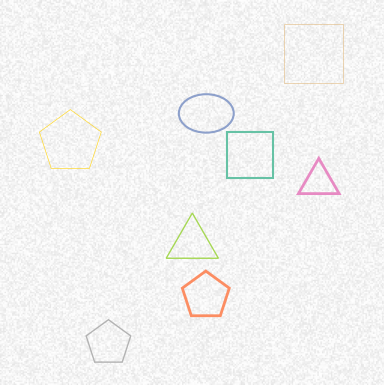[{"shape": "square", "thickness": 1.5, "radius": 0.3, "center": [0.649, 0.598]}, {"shape": "pentagon", "thickness": 2, "radius": 0.32, "center": [0.535, 0.232]}, {"shape": "oval", "thickness": 1.5, "radius": 0.36, "center": [0.536, 0.705]}, {"shape": "triangle", "thickness": 2, "radius": 0.31, "center": [0.828, 0.528]}, {"shape": "triangle", "thickness": 1, "radius": 0.39, "center": [0.5, 0.368]}, {"shape": "pentagon", "thickness": 0.5, "radius": 0.42, "center": [0.183, 0.631]}, {"shape": "square", "thickness": 0.5, "radius": 0.38, "center": [0.815, 0.861]}, {"shape": "pentagon", "thickness": 1, "radius": 0.3, "center": [0.282, 0.109]}]